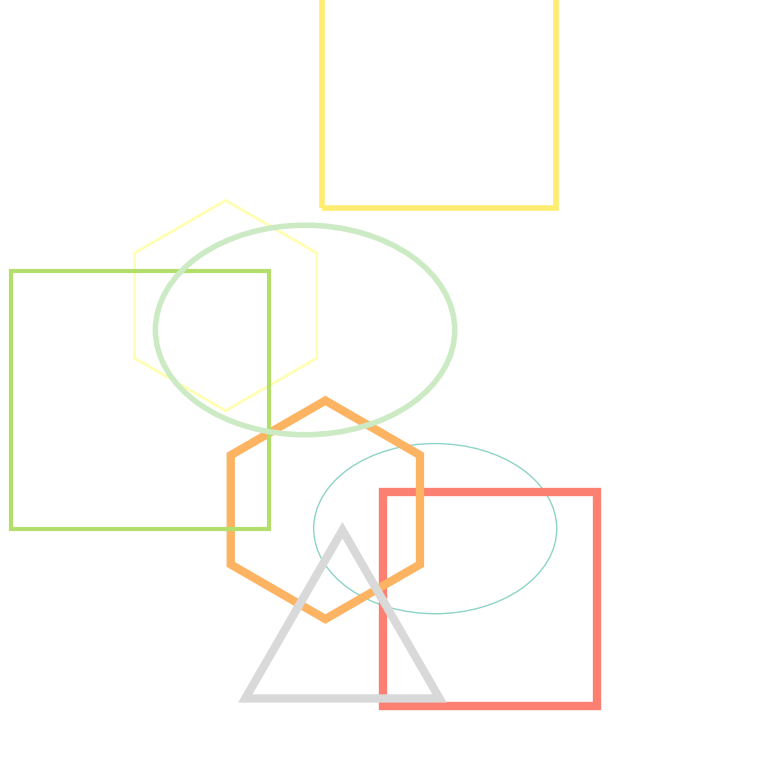[{"shape": "oval", "thickness": 0.5, "radius": 0.79, "center": [0.565, 0.313]}, {"shape": "hexagon", "thickness": 1, "radius": 0.68, "center": [0.293, 0.603]}, {"shape": "square", "thickness": 3, "radius": 0.7, "center": [0.636, 0.222]}, {"shape": "hexagon", "thickness": 3, "radius": 0.71, "center": [0.423, 0.338]}, {"shape": "square", "thickness": 1.5, "radius": 0.84, "center": [0.182, 0.48]}, {"shape": "triangle", "thickness": 3, "radius": 0.73, "center": [0.445, 0.166]}, {"shape": "oval", "thickness": 2, "radius": 0.97, "center": [0.396, 0.571]}, {"shape": "square", "thickness": 2, "radius": 0.76, "center": [0.57, 0.882]}]